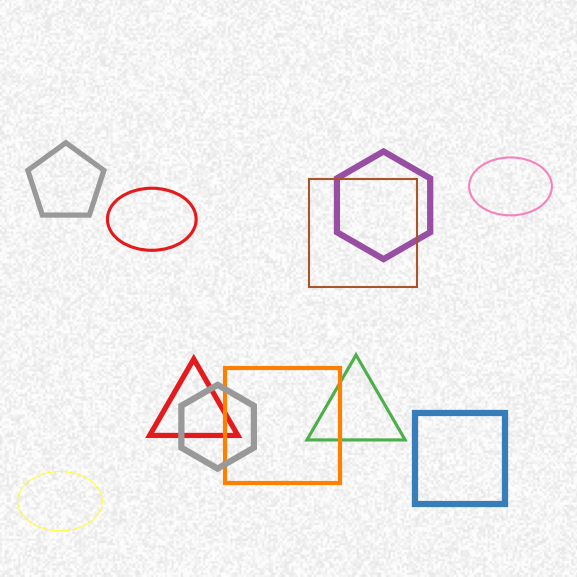[{"shape": "triangle", "thickness": 2.5, "radius": 0.44, "center": [0.336, 0.289]}, {"shape": "oval", "thickness": 1.5, "radius": 0.38, "center": [0.263, 0.619]}, {"shape": "square", "thickness": 3, "radius": 0.39, "center": [0.796, 0.205]}, {"shape": "triangle", "thickness": 1.5, "radius": 0.49, "center": [0.617, 0.286]}, {"shape": "hexagon", "thickness": 3, "radius": 0.47, "center": [0.664, 0.644]}, {"shape": "square", "thickness": 2, "radius": 0.5, "center": [0.489, 0.262]}, {"shape": "oval", "thickness": 0.5, "radius": 0.37, "center": [0.104, 0.131]}, {"shape": "square", "thickness": 1, "radius": 0.47, "center": [0.629, 0.596]}, {"shape": "oval", "thickness": 1, "radius": 0.36, "center": [0.884, 0.676]}, {"shape": "hexagon", "thickness": 3, "radius": 0.36, "center": [0.377, 0.26]}, {"shape": "pentagon", "thickness": 2.5, "radius": 0.35, "center": [0.114, 0.683]}]